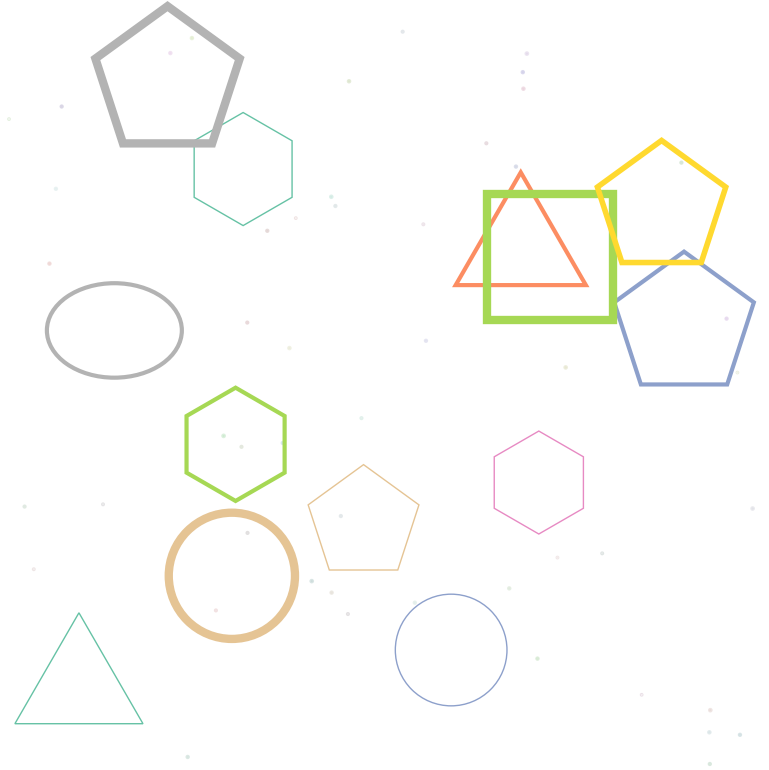[{"shape": "hexagon", "thickness": 0.5, "radius": 0.37, "center": [0.316, 0.78]}, {"shape": "triangle", "thickness": 0.5, "radius": 0.48, "center": [0.103, 0.108]}, {"shape": "triangle", "thickness": 1.5, "radius": 0.49, "center": [0.676, 0.679]}, {"shape": "pentagon", "thickness": 1.5, "radius": 0.48, "center": [0.888, 0.578]}, {"shape": "circle", "thickness": 0.5, "radius": 0.36, "center": [0.586, 0.156]}, {"shape": "hexagon", "thickness": 0.5, "radius": 0.33, "center": [0.7, 0.373]}, {"shape": "hexagon", "thickness": 1.5, "radius": 0.37, "center": [0.306, 0.423]}, {"shape": "square", "thickness": 3, "radius": 0.41, "center": [0.714, 0.666]}, {"shape": "pentagon", "thickness": 2, "radius": 0.44, "center": [0.859, 0.73]}, {"shape": "circle", "thickness": 3, "radius": 0.41, "center": [0.301, 0.252]}, {"shape": "pentagon", "thickness": 0.5, "radius": 0.38, "center": [0.472, 0.321]}, {"shape": "pentagon", "thickness": 3, "radius": 0.49, "center": [0.218, 0.893]}, {"shape": "oval", "thickness": 1.5, "radius": 0.44, "center": [0.149, 0.571]}]